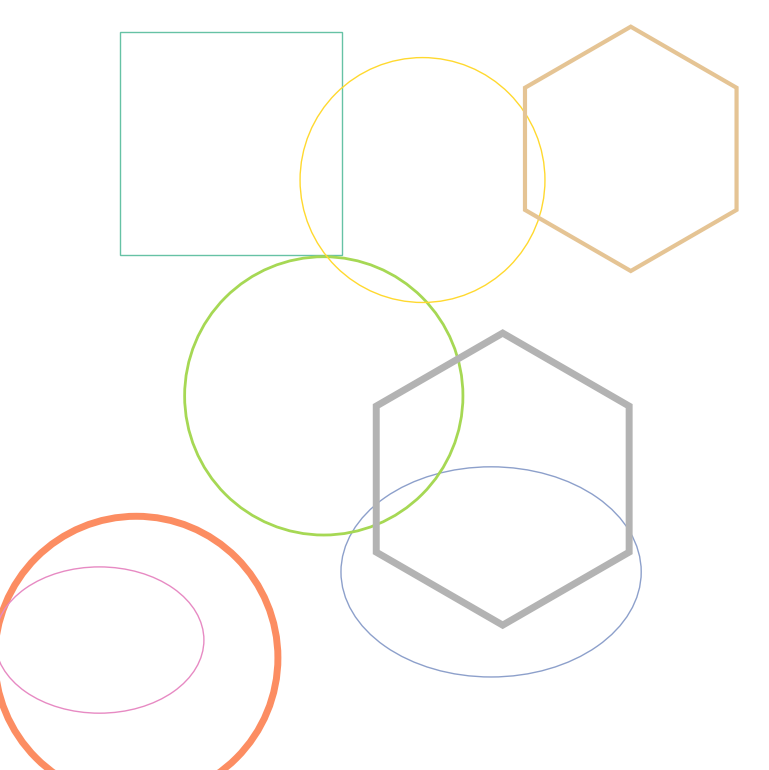[{"shape": "square", "thickness": 0.5, "radius": 0.72, "center": [0.3, 0.814]}, {"shape": "circle", "thickness": 2.5, "radius": 0.92, "center": [0.177, 0.146]}, {"shape": "oval", "thickness": 0.5, "radius": 0.97, "center": [0.638, 0.257]}, {"shape": "oval", "thickness": 0.5, "radius": 0.68, "center": [0.129, 0.169]}, {"shape": "circle", "thickness": 1, "radius": 0.9, "center": [0.42, 0.486]}, {"shape": "circle", "thickness": 0.5, "radius": 0.8, "center": [0.549, 0.766]}, {"shape": "hexagon", "thickness": 1.5, "radius": 0.79, "center": [0.819, 0.807]}, {"shape": "hexagon", "thickness": 2.5, "radius": 0.95, "center": [0.653, 0.378]}]